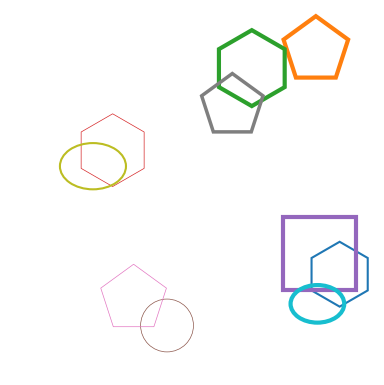[{"shape": "hexagon", "thickness": 1.5, "radius": 0.42, "center": [0.882, 0.288]}, {"shape": "pentagon", "thickness": 3, "radius": 0.44, "center": [0.82, 0.87]}, {"shape": "hexagon", "thickness": 3, "radius": 0.49, "center": [0.654, 0.823]}, {"shape": "hexagon", "thickness": 0.5, "radius": 0.47, "center": [0.293, 0.61]}, {"shape": "square", "thickness": 3, "radius": 0.47, "center": [0.831, 0.342]}, {"shape": "circle", "thickness": 0.5, "radius": 0.34, "center": [0.434, 0.155]}, {"shape": "pentagon", "thickness": 0.5, "radius": 0.45, "center": [0.347, 0.224]}, {"shape": "pentagon", "thickness": 2.5, "radius": 0.42, "center": [0.603, 0.725]}, {"shape": "oval", "thickness": 1.5, "radius": 0.43, "center": [0.241, 0.568]}, {"shape": "oval", "thickness": 3, "radius": 0.35, "center": [0.824, 0.211]}]